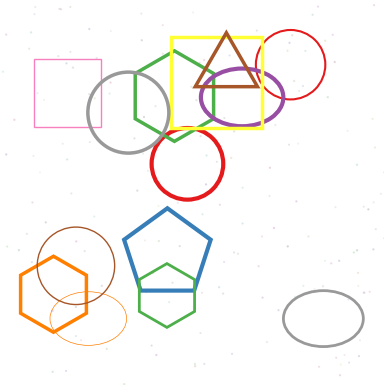[{"shape": "circle", "thickness": 1.5, "radius": 0.45, "center": [0.755, 0.832]}, {"shape": "circle", "thickness": 3, "radius": 0.47, "center": [0.487, 0.575]}, {"shape": "pentagon", "thickness": 3, "radius": 0.59, "center": [0.435, 0.341]}, {"shape": "hexagon", "thickness": 2, "radius": 0.41, "center": [0.434, 0.232]}, {"shape": "hexagon", "thickness": 2.5, "radius": 0.59, "center": [0.453, 0.75]}, {"shape": "oval", "thickness": 3, "radius": 0.54, "center": [0.629, 0.747]}, {"shape": "oval", "thickness": 0.5, "radius": 0.5, "center": [0.229, 0.173]}, {"shape": "hexagon", "thickness": 2.5, "radius": 0.49, "center": [0.139, 0.236]}, {"shape": "square", "thickness": 2.5, "radius": 0.59, "center": [0.562, 0.786]}, {"shape": "triangle", "thickness": 2.5, "radius": 0.47, "center": [0.588, 0.822]}, {"shape": "circle", "thickness": 1, "radius": 0.5, "center": [0.197, 0.31]}, {"shape": "square", "thickness": 1, "radius": 0.44, "center": [0.176, 0.759]}, {"shape": "oval", "thickness": 2, "radius": 0.52, "center": [0.84, 0.172]}, {"shape": "circle", "thickness": 2.5, "radius": 0.53, "center": [0.333, 0.708]}]